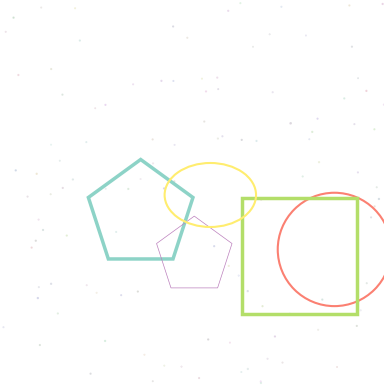[{"shape": "pentagon", "thickness": 2.5, "radius": 0.71, "center": [0.365, 0.443]}, {"shape": "circle", "thickness": 1.5, "radius": 0.74, "center": [0.869, 0.352]}, {"shape": "square", "thickness": 2.5, "radius": 0.75, "center": [0.778, 0.335]}, {"shape": "pentagon", "thickness": 0.5, "radius": 0.52, "center": [0.505, 0.336]}, {"shape": "oval", "thickness": 1.5, "radius": 0.59, "center": [0.546, 0.494]}]